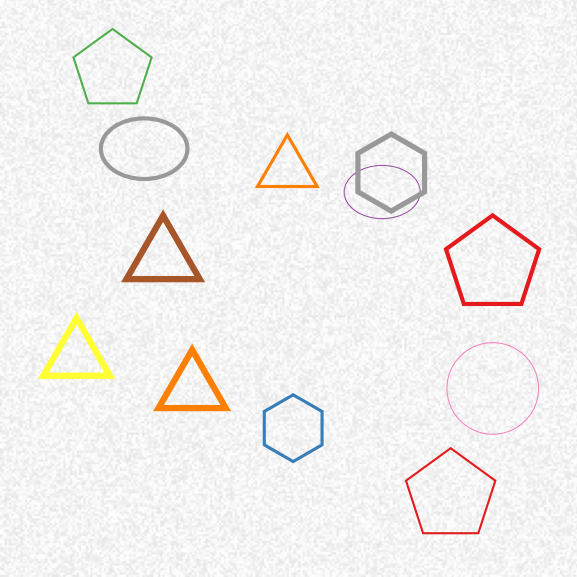[{"shape": "pentagon", "thickness": 2, "radius": 0.42, "center": [0.853, 0.541]}, {"shape": "pentagon", "thickness": 1, "radius": 0.41, "center": [0.78, 0.142]}, {"shape": "hexagon", "thickness": 1.5, "radius": 0.29, "center": [0.508, 0.258]}, {"shape": "pentagon", "thickness": 1, "radius": 0.36, "center": [0.195, 0.878]}, {"shape": "oval", "thickness": 0.5, "radius": 0.33, "center": [0.662, 0.667]}, {"shape": "triangle", "thickness": 3, "radius": 0.34, "center": [0.333, 0.326]}, {"shape": "triangle", "thickness": 1.5, "radius": 0.3, "center": [0.498, 0.706]}, {"shape": "triangle", "thickness": 3, "radius": 0.33, "center": [0.133, 0.382]}, {"shape": "triangle", "thickness": 3, "radius": 0.37, "center": [0.282, 0.552]}, {"shape": "circle", "thickness": 0.5, "radius": 0.4, "center": [0.853, 0.327]}, {"shape": "hexagon", "thickness": 2.5, "radius": 0.33, "center": [0.678, 0.7]}, {"shape": "oval", "thickness": 2, "radius": 0.37, "center": [0.25, 0.742]}]